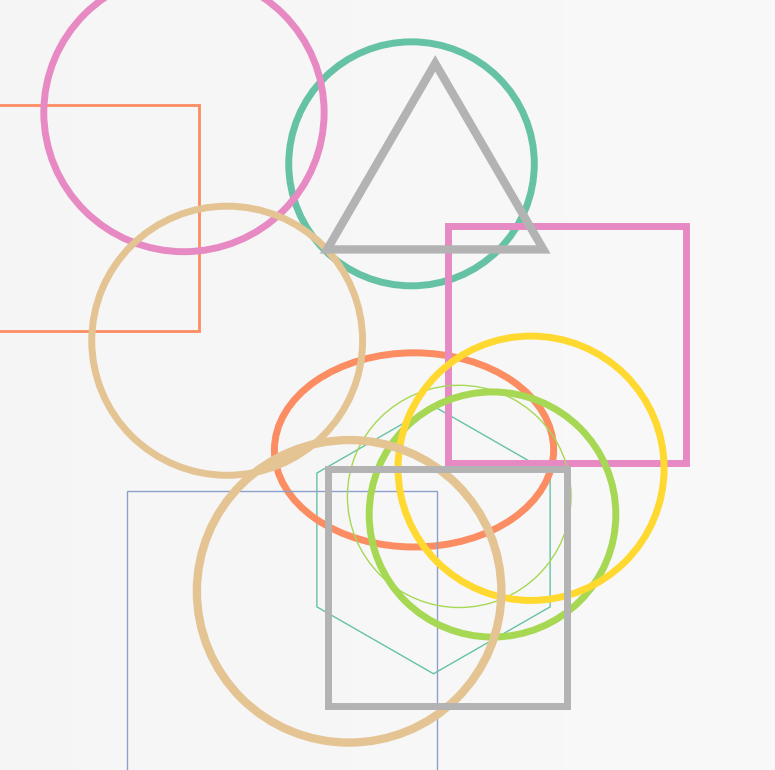[{"shape": "hexagon", "thickness": 0.5, "radius": 0.87, "center": [0.559, 0.299]}, {"shape": "circle", "thickness": 2.5, "radius": 0.79, "center": [0.531, 0.787]}, {"shape": "square", "thickness": 1, "radius": 0.73, "center": [0.11, 0.717]}, {"shape": "oval", "thickness": 2.5, "radius": 0.9, "center": [0.534, 0.416]}, {"shape": "square", "thickness": 0.5, "radius": 1.0, "center": [0.364, 0.162]}, {"shape": "circle", "thickness": 2.5, "radius": 0.9, "center": [0.237, 0.854]}, {"shape": "square", "thickness": 2.5, "radius": 0.77, "center": [0.732, 0.552]}, {"shape": "circle", "thickness": 2.5, "radius": 0.8, "center": [0.635, 0.332]}, {"shape": "circle", "thickness": 0.5, "radius": 0.72, "center": [0.593, 0.355]}, {"shape": "circle", "thickness": 2.5, "radius": 0.86, "center": [0.685, 0.392]}, {"shape": "circle", "thickness": 3, "radius": 0.98, "center": [0.45, 0.232]}, {"shape": "circle", "thickness": 2.5, "radius": 0.87, "center": [0.293, 0.557]}, {"shape": "square", "thickness": 2.5, "radius": 0.77, "center": [0.577, 0.237]}, {"shape": "triangle", "thickness": 3, "radius": 0.81, "center": [0.562, 0.757]}]